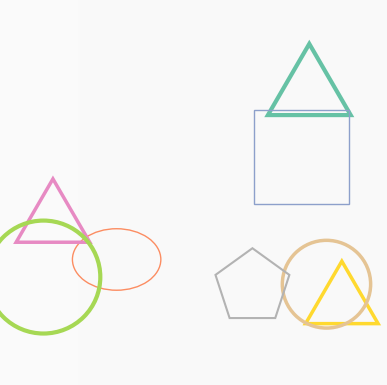[{"shape": "triangle", "thickness": 3, "radius": 0.62, "center": [0.798, 0.763]}, {"shape": "oval", "thickness": 1, "radius": 0.57, "center": [0.301, 0.326]}, {"shape": "square", "thickness": 1, "radius": 0.61, "center": [0.778, 0.592]}, {"shape": "triangle", "thickness": 2.5, "radius": 0.55, "center": [0.137, 0.426]}, {"shape": "circle", "thickness": 3, "radius": 0.73, "center": [0.112, 0.28]}, {"shape": "triangle", "thickness": 2.5, "radius": 0.54, "center": [0.882, 0.213]}, {"shape": "circle", "thickness": 2.5, "radius": 0.57, "center": [0.843, 0.262]}, {"shape": "pentagon", "thickness": 1.5, "radius": 0.5, "center": [0.651, 0.255]}]